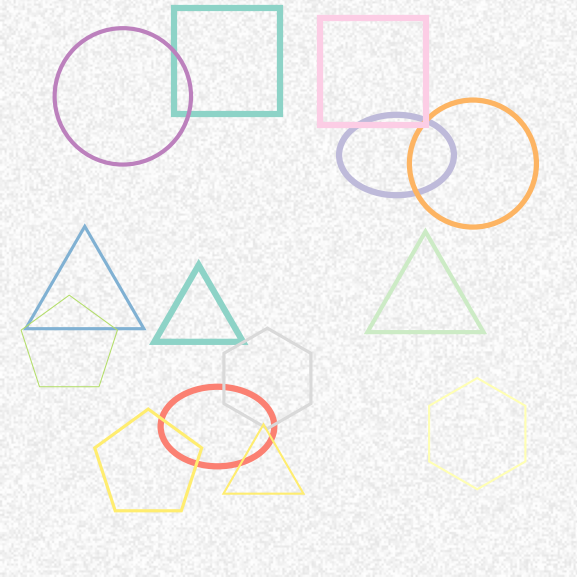[{"shape": "triangle", "thickness": 3, "radius": 0.44, "center": [0.344, 0.452]}, {"shape": "square", "thickness": 3, "radius": 0.46, "center": [0.393, 0.893]}, {"shape": "hexagon", "thickness": 1, "radius": 0.48, "center": [0.826, 0.248]}, {"shape": "oval", "thickness": 3, "radius": 0.5, "center": [0.687, 0.731]}, {"shape": "oval", "thickness": 3, "radius": 0.49, "center": [0.377, 0.261]}, {"shape": "triangle", "thickness": 1.5, "radius": 0.59, "center": [0.147, 0.489]}, {"shape": "circle", "thickness": 2.5, "radius": 0.55, "center": [0.819, 0.716]}, {"shape": "pentagon", "thickness": 0.5, "radius": 0.44, "center": [0.12, 0.4]}, {"shape": "square", "thickness": 3, "radius": 0.46, "center": [0.646, 0.875]}, {"shape": "hexagon", "thickness": 1.5, "radius": 0.43, "center": [0.463, 0.344]}, {"shape": "circle", "thickness": 2, "radius": 0.59, "center": [0.213, 0.832]}, {"shape": "triangle", "thickness": 2, "radius": 0.58, "center": [0.737, 0.482]}, {"shape": "triangle", "thickness": 1, "radius": 0.4, "center": [0.456, 0.184]}, {"shape": "pentagon", "thickness": 1.5, "radius": 0.49, "center": [0.257, 0.193]}]